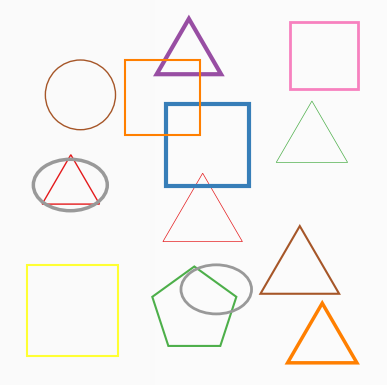[{"shape": "triangle", "thickness": 0.5, "radius": 0.59, "center": [0.523, 0.432]}, {"shape": "triangle", "thickness": 1, "radius": 0.43, "center": [0.183, 0.513]}, {"shape": "square", "thickness": 3, "radius": 0.53, "center": [0.536, 0.622]}, {"shape": "triangle", "thickness": 0.5, "radius": 0.53, "center": [0.805, 0.631]}, {"shape": "pentagon", "thickness": 1.5, "radius": 0.57, "center": [0.501, 0.194]}, {"shape": "triangle", "thickness": 3, "radius": 0.48, "center": [0.487, 0.855]}, {"shape": "square", "thickness": 1.5, "radius": 0.49, "center": [0.42, 0.747]}, {"shape": "triangle", "thickness": 2.5, "radius": 0.52, "center": [0.832, 0.109]}, {"shape": "square", "thickness": 1.5, "radius": 0.59, "center": [0.187, 0.193]}, {"shape": "triangle", "thickness": 1.5, "radius": 0.59, "center": [0.774, 0.296]}, {"shape": "circle", "thickness": 1, "radius": 0.45, "center": [0.208, 0.754]}, {"shape": "square", "thickness": 2, "radius": 0.43, "center": [0.836, 0.856]}, {"shape": "oval", "thickness": 2, "radius": 0.46, "center": [0.558, 0.248]}, {"shape": "oval", "thickness": 2.5, "radius": 0.48, "center": [0.181, 0.519]}]